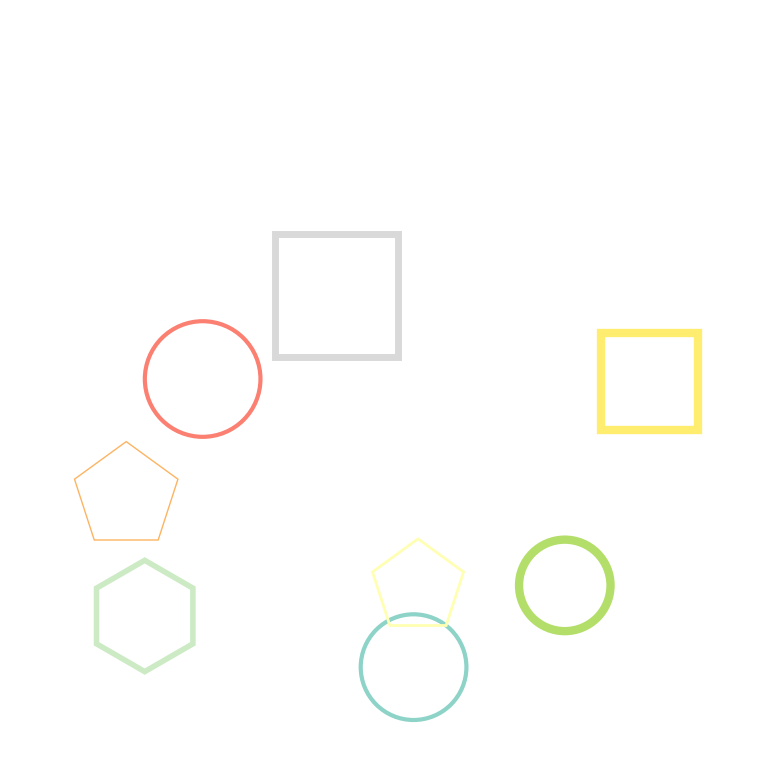[{"shape": "circle", "thickness": 1.5, "radius": 0.34, "center": [0.537, 0.134]}, {"shape": "pentagon", "thickness": 1, "radius": 0.31, "center": [0.543, 0.238]}, {"shape": "circle", "thickness": 1.5, "radius": 0.38, "center": [0.263, 0.508]}, {"shape": "pentagon", "thickness": 0.5, "radius": 0.35, "center": [0.164, 0.356]}, {"shape": "circle", "thickness": 3, "radius": 0.3, "center": [0.733, 0.24]}, {"shape": "square", "thickness": 2.5, "radius": 0.4, "center": [0.437, 0.616]}, {"shape": "hexagon", "thickness": 2, "radius": 0.36, "center": [0.188, 0.2]}, {"shape": "square", "thickness": 3, "radius": 0.32, "center": [0.843, 0.504]}]